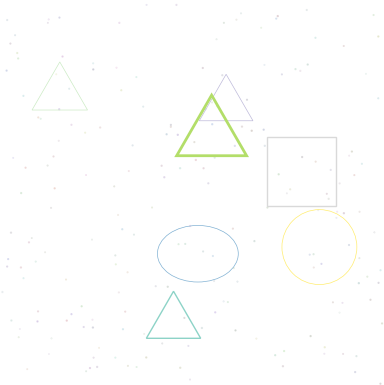[{"shape": "triangle", "thickness": 1, "radius": 0.41, "center": [0.451, 0.162]}, {"shape": "triangle", "thickness": 0.5, "radius": 0.4, "center": [0.587, 0.727]}, {"shape": "oval", "thickness": 0.5, "radius": 0.52, "center": [0.514, 0.341]}, {"shape": "triangle", "thickness": 2, "radius": 0.52, "center": [0.55, 0.648]}, {"shape": "square", "thickness": 1, "radius": 0.45, "center": [0.783, 0.555]}, {"shape": "triangle", "thickness": 0.5, "radius": 0.42, "center": [0.155, 0.756]}, {"shape": "circle", "thickness": 0.5, "radius": 0.49, "center": [0.83, 0.358]}]